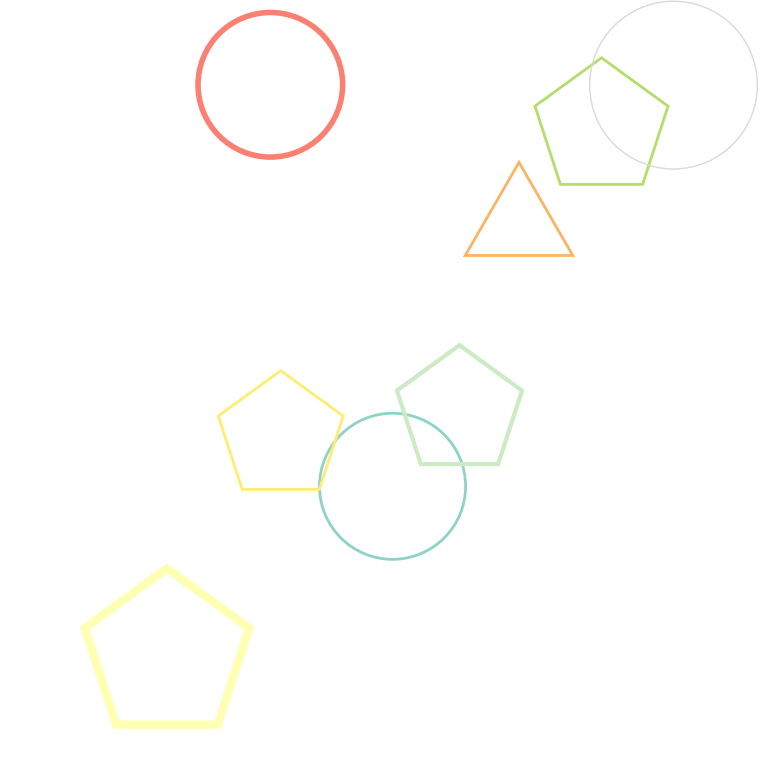[{"shape": "circle", "thickness": 1, "radius": 0.47, "center": [0.51, 0.368]}, {"shape": "pentagon", "thickness": 3, "radius": 0.56, "center": [0.217, 0.15]}, {"shape": "circle", "thickness": 2, "radius": 0.47, "center": [0.351, 0.89]}, {"shape": "triangle", "thickness": 1, "radius": 0.4, "center": [0.674, 0.709]}, {"shape": "pentagon", "thickness": 1, "radius": 0.45, "center": [0.781, 0.834]}, {"shape": "circle", "thickness": 0.5, "radius": 0.54, "center": [0.875, 0.889]}, {"shape": "pentagon", "thickness": 1.5, "radius": 0.43, "center": [0.597, 0.466]}, {"shape": "pentagon", "thickness": 1, "radius": 0.43, "center": [0.365, 0.433]}]